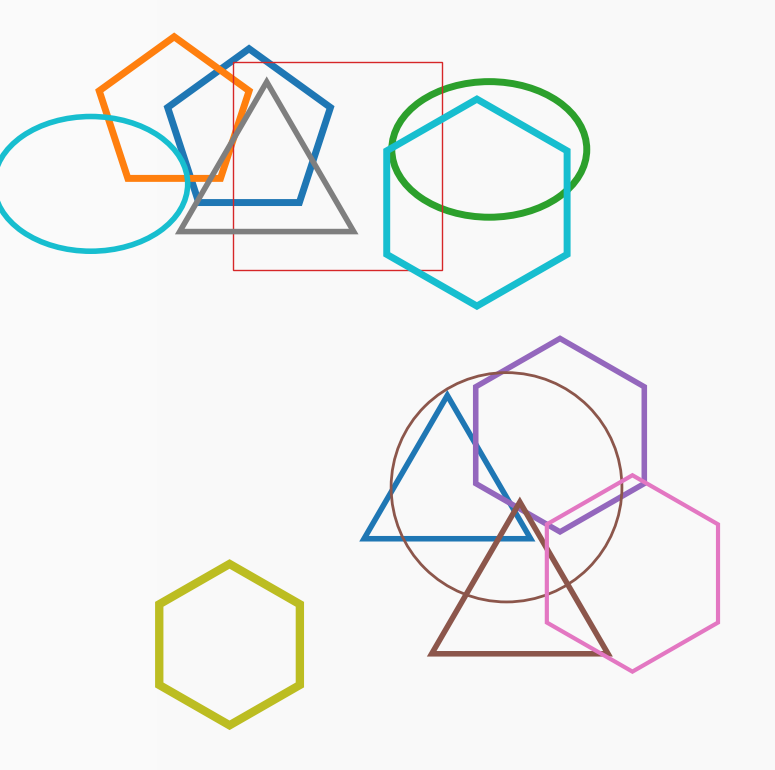[{"shape": "pentagon", "thickness": 2.5, "radius": 0.55, "center": [0.321, 0.826]}, {"shape": "triangle", "thickness": 2, "radius": 0.62, "center": [0.577, 0.362]}, {"shape": "pentagon", "thickness": 2.5, "radius": 0.51, "center": [0.225, 0.851]}, {"shape": "oval", "thickness": 2.5, "radius": 0.63, "center": [0.631, 0.806]}, {"shape": "square", "thickness": 0.5, "radius": 0.68, "center": [0.436, 0.784]}, {"shape": "hexagon", "thickness": 2, "radius": 0.63, "center": [0.723, 0.435]}, {"shape": "circle", "thickness": 1, "radius": 0.74, "center": [0.654, 0.367]}, {"shape": "triangle", "thickness": 2, "radius": 0.66, "center": [0.671, 0.217]}, {"shape": "hexagon", "thickness": 1.5, "radius": 0.64, "center": [0.816, 0.255]}, {"shape": "triangle", "thickness": 2, "radius": 0.65, "center": [0.344, 0.764]}, {"shape": "hexagon", "thickness": 3, "radius": 0.52, "center": [0.296, 0.163]}, {"shape": "hexagon", "thickness": 2.5, "radius": 0.67, "center": [0.615, 0.737]}, {"shape": "oval", "thickness": 2, "radius": 0.62, "center": [0.117, 0.761]}]